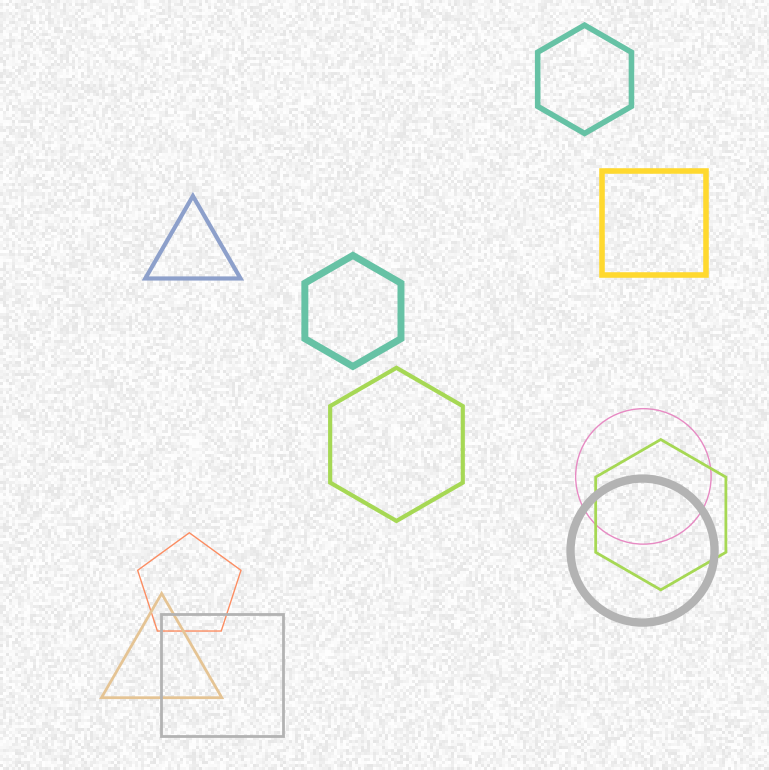[{"shape": "hexagon", "thickness": 2, "radius": 0.35, "center": [0.759, 0.897]}, {"shape": "hexagon", "thickness": 2.5, "radius": 0.36, "center": [0.458, 0.596]}, {"shape": "pentagon", "thickness": 0.5, "radius": 0.35, "center": [0.246, 0.238]}, {"shape": "triangle", "thickness": 1.5, "radius": 0.36, "center": [0.251, 0.674]}, {"shape": "circle", "thickness": 0.5, "radius": 0.44, "center": [0.836, 0.381]}, {"shape": "hexagon", "thickness": 1.5, "radius": 0.5, "center": [0.515, 0.423]}, {"shape": "hexagon", "thickness": 1, "radius": 0.49, "center": [0.858, 0.332]}, {"shape": "square", "thickness": 2, "radius": 0.34, "center": [0.849, 0.71]}, {"shape": "triangle", "thickness": 1, "radius": 0.45, "center": [0.21, 0.139]}, {"shape": "circle", "thickness": 3, "radius": 0.47, "center": [0.834, 0.285]}, {"shape": "square", "thickness": 1, "radius": 0.39, "center": [0.288, 0.124]}]